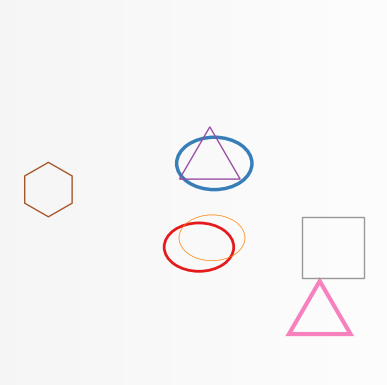[{"shape": "oval", "thickness": 2, "radius": 0.45, "center": [0.513, 0.358]}, {"shape": "oval", "thickness": 2.5, "radius": 0.49, "center": [0.553, 0.576]}, {"shape": "triangle", "thickness": 1, "radius": 0.45, "center": [0.541, 0.58]}, {"shape": "oval", "thickness": 0.5, "radius": 0.43, "center": [0.547, 0.382]}, {"shape": "hexagon", "thickness": 1, "radius": 0.35, "center": [0.125, 0.508]}, {"shape": "triangle", "thickness": 3, "radius": 0.46, "center": [0.825, 0.178]}, {"shape": "square", "thickness": 1, "radius": 0.4, "center": [0.86, 0.357]}]